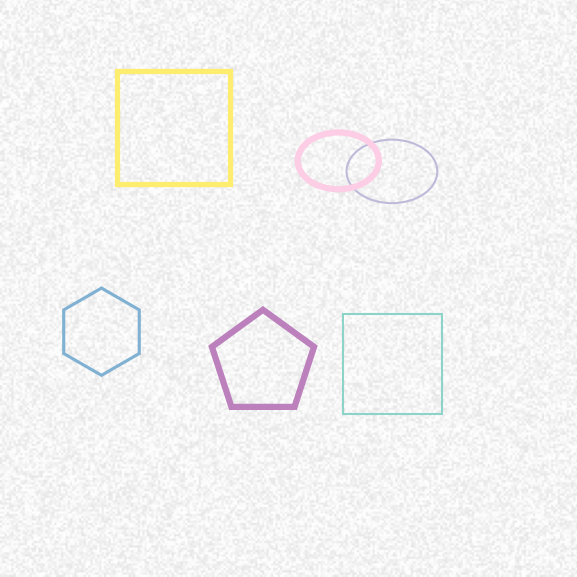[{"shape": "square", "thickness": 1, "radius": 0.43, "center": [0.679, 0.369]}, {"shape": "oval", "thickness": 1, "radius": 0.39, "center": [0.679, 0.702]}, {"shape": "hexagon", "thickness": 1.5, "radius": 0.38, "center": [0.176, 0.425]}, {"shape": "oval", "thickness": 3, "radius": 0.35, "center": [0.586, 0.721]}, {"shape": "pentagon", "thickness": 3, "radius": 0.46, "center": [0.455, 0.37]}, {"shape": "square", "thickness": 2.5, "radius": 0.49, "center": [0.3, 0.778]}]